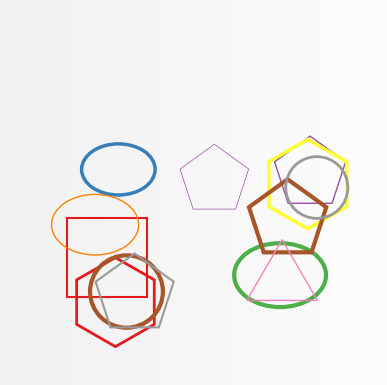[{"shape": "hexagon", "thickness": 2, "radius": 0.58, "center": [0.298, 0.215]}, {"shape": "square", "thickness": 1.5, "radius": 0.52, "center": [0.277, 0.331]}, {"shape": "oval", "thickness": 2.5, "radius": 0.47, "center": [0.305, 0.56]}, {"shape": "oval", "thickness": 3, "radius": 0.59, "center": [0.723, 0.285]}, {"shape": "pentagon", "thickness": 1, "radius": 0.48, "center": [0.8, 0.55]}, {"shape": "pentagon", "thickness": 0.5, "radius": 0.47, "center": [0.553, 0.532]}, {"shape": "oval", "thickness": 1, "radius": 0.56, "center": [0.245, 0.416]}, {"shape": "hexagon", "thickness": 2.5, "radius": 0.58, "center": [0.794, 0.522]}, {"shape": "circle", "thickness": 3, "radius": 0.47, "center": [0.326, 0.243]}, {"shape": "pentagon", "thickness": 3, "radius": 0.52, "center": [0.742, 0.429]}, {"shape": "triangle", "thickness": 1, "radius": 0.53, "center": [0.728, 0.272]}, {"shape": "circle", "thickness": 2, "radius": 0.4, "center": [0.818, 0.513]}, {"shape": "pentagon", "thickness": 1.5, "radius": 0.53, "center": [0.347, 0.235]}]